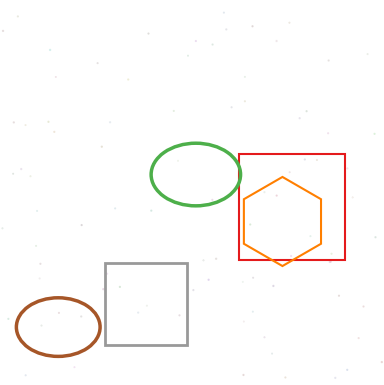[{"shape": "square", "thickness": 1.5, "radius": 0.69, "center": [0.758, 0.463]}, {"shape": "oval", "thickness": 2.5, "radius": 0.58, "center": [0.509, 0.547]}, {"shape": "hexagon", "thickness": 1.5, "radius": 0.58, "center": [0.734, 0.425]}, {"shape": "oval", "thickness": 2.5, "radius": 0.54, "center": [0.151, 0.15]}, {"shape": "square", "thickness": 2, "radius": 0.53, "center": [0.38, 0.21]}]